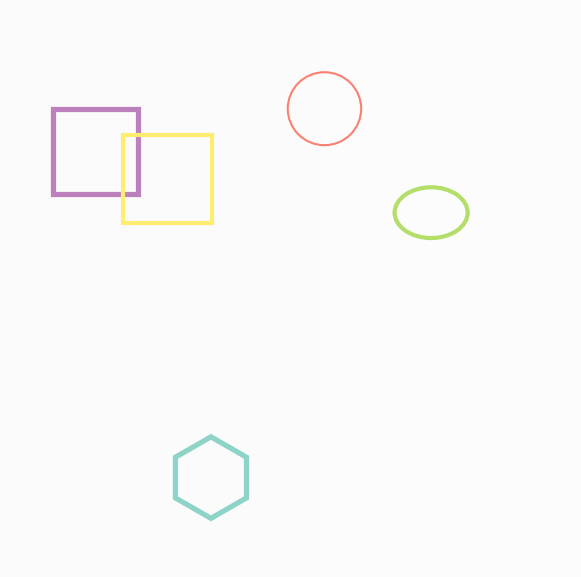[{"shape": "hexagon", "thickness": 2.5, "radius": 0.35, "center": [0.363, 0.172]}, {"shape": "circle", "thickness": 1, "radius": 0.32, "center": [0.558, 0.811]}, {"shape": "oval", "thickness": 2, "radius": 0.31, "center": [0.742, 0.631]}, {"shape": "square", "thickness": 2.5, "radius": 0.36, "center": [0.164, 0.737]}, {"shape": "square", "thickness": 2, "radius": 0.38, "center": [0.289, 0.689]}]